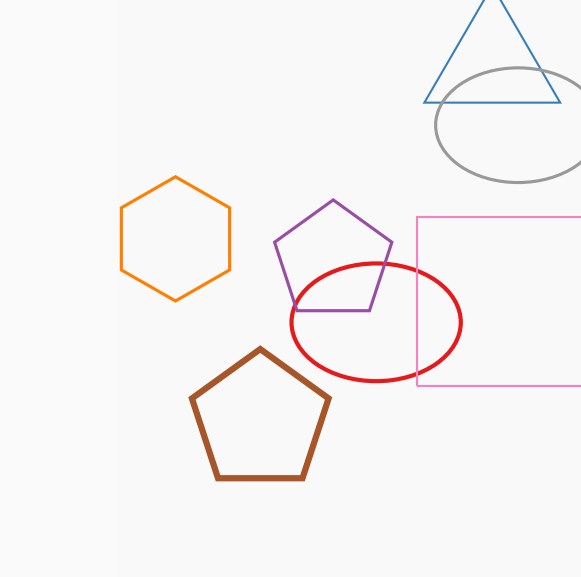[{"shape": "oval", "thickness": 2, "radius": 0.73, "center": [0.647, 0.441]}, {"shape": "triangle", "thickness": 1, "radius": 0.67, "center": [0.847, 0.889]}, {"shape": "pentagon", "thickness": 1.5, "radius": 0.53, "center": [0.573, 0.547]}, {"shape": "hexagon", "thickness": 1.5, "radius": 0.54, "center": [0.302, 0.585]}, {"shape": "pentagon", "thickness": 3, "radius": 0.62, "center": [0.448, 0.271]}, {"shape": "square", "thickness": 1, "radius": 0.73, "center": [0.864, 0.477]}, {"shape": "oval", "thickness": 1.5, "radius": 0.71, "center": [0.891, 0.782]}]